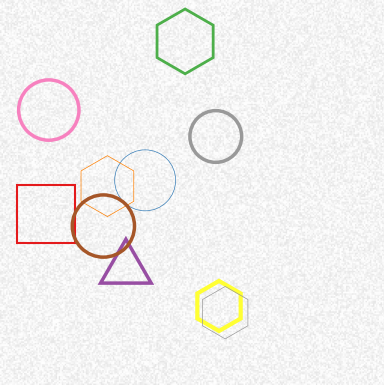[{"shape": "square", "thickness": 1.5, "radius": 0.38, "center": [0.12, 0.444]}, {"shape": "circle", "thickness": 0.5, "radius": 0.4, "center": [0.377, 0.532]}, {"shape": "hexagon", "thickness": 2, "radius": 0.42, "center": [0.481, 0.892]}, {"shape": "triangle", "thickness": 2.5, "radius": 0.38, "center": [0.327, 0.303]}, {"shape": "hexagon", "thickness": 0.5, "radius": 0.4, "center": [0.279, 0.517]}, {"shape": "hexagon", "thickness": 3, "radius": 0.33, "center": [0.569, 0.205]}, {"shape": "circle", "thickness": 2.5, "radius": 0.4, "center": [0.269, 0.413]}, {"shape": "circle", "thickness": 2.5, "radius": 0.39, "center": [0.127, 0.714]}, {"shape": "hexagon", "thickness": 0.5, "radius": 0.34, "center": [0.585, 0.188]}, {"shape": "circle", "thickness": 2.5, "radius": 0.34, "center": [0.56, 0.646]}]